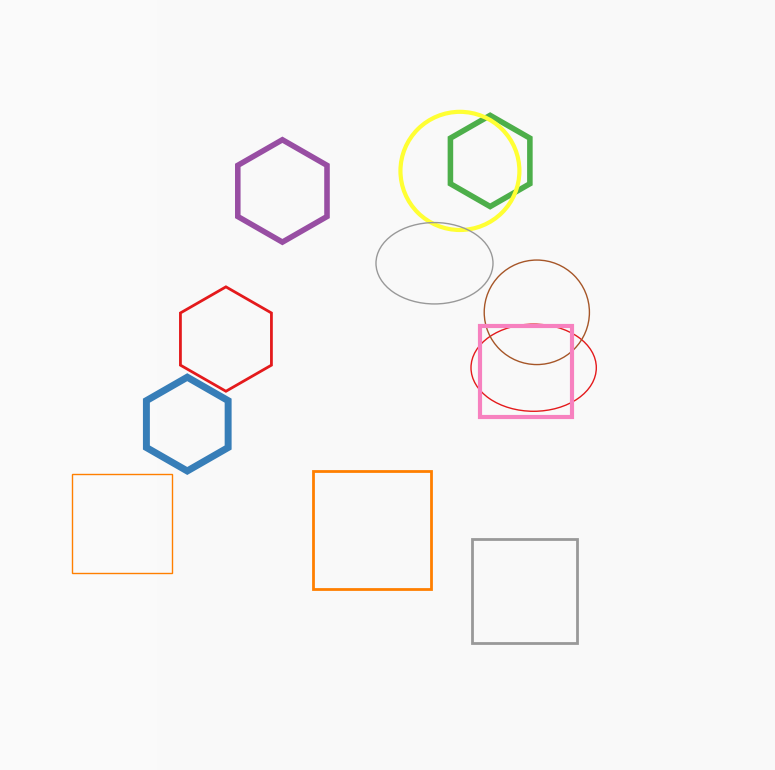[{"shape": "oval", "thickness": 0.5, "radius": 0.4, "center": [0.689, 0.522]}, {"shape": "hexagon", "thickness": 1, "radius": 0.34, "center": [0.292, 0.56]}, {"shape": "hexagon", "thickness": 2.5, "radius": 0.3, "center": [0.242, 0.449]}, {"shape": "hexagon", "thickness": 2, "radius": 0.3, "center": [0.632, 0.791]}, {"shape": "hexagon", "thickness": 2, "radius": 0.33, "center": [0.364, 0.752]}, {"shape": "square", "thickness": 1, "radius": 0.38, "center": [0.48, 0.312]}, {"shape": "square", "thickness": 0.5, "radius": 0.32, "center": [0.157, 0.32]}, {"shape": "circle", "thickness": 1.5, "radius": 0.38, "center": [0.593, 0.778]}, {"shape": "circle", "thickness": 0.5, "radius": 0.34, "center": [0.693, 0.594]}, {"shape": "square", "thickness": 1.5, "radius": 0.3, "center": [0.678, 0.518]}, {"shape": "square", "thickness": 1, "radius": 0.34, "center": [0.677, 0.233]}, {"shape": "oval", "thickness": 0.5, "radius": 0.38, "center": [0.561, 0.658]}]